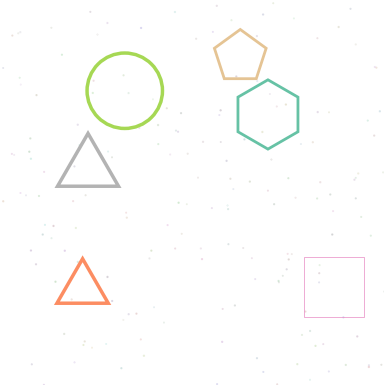[{"shape": "hexagon", "thickness": 2, "radius": 0.45, "center": [0.696, 0.703]}, {"shape": "triangle", "thickness": 2.5, "radius": 0.38, "center": [0.215, 0.251]}, {"shape": "square", "thickness": 0.5, "radius": 0.39, "center": [0.867, 0.255]}, {"shape": "circle", "thickness": 2.5, "radius": 0.49, "center": [0.324, 0.764]}, {"shape": "pentagon", "thickness": 2, "radius": 0.35, "center": [0.624, 0.853]}, {"shape": "triangle", "thickness": 2.5, "radius": 0.46, "center": [0.229, 0.562]}]